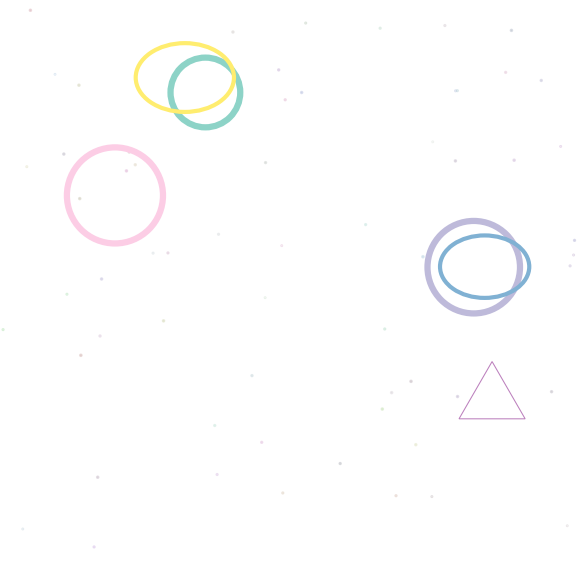[{"shape": "circle", "thickness": 3, "radius": 0.3, "center": [0.356, 0.839]}, {"shape": "circle", "thickness": 3, "radius": 0.4, "center": [0.82, 0.536]}, {"shape": "oval", "thickness": 2, "radius": 0.39, "center": [0.839, 0.537]}, {"shape": "circle", "thickness": 3, "radius": 0.42, "center": [0.199, 0.661]}, {"shape": "triangle", "thickness": 0.5, "radius": 0.33, "center": [0.852, 0.307]}, {"shape": "oval", "thickness": 2, "radius": 0.43, "center": [0.32, 0.865]}]